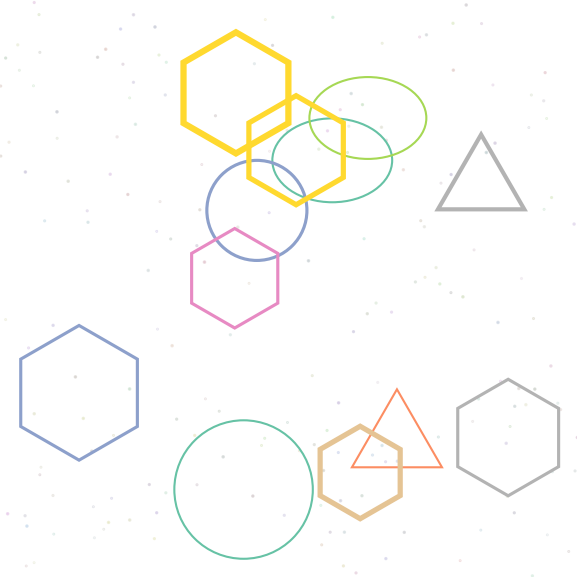[{"shape": "circle", "thickness": 1, "radius": 0.6, "center": [0.422, 0.151]}, {"shape": "oval", "thickness": 1, "radius": 0.52, "center": [0.575, 0.722]}, {"shape": "triangle", "thickness": 1, "radius": 0.45, "center": [0.687, 0.235]}, {"shape": "circle", "thickness": 1.5, "radius": 0.43, "center": [0.445, 0.635]}, {"shape": "hexagon", "thickness": 1.5, "radius": 0.58, "center": [0.137, 0.319]}, {"shape": "hexagon", "thickness": 1.5, "radius": 0.43, "center": [0.406, 0.517]}, {"shape": "oval", "thickness": 1, "radius": 0.51, "center": [0.637, 0.795]}, {"shape": "hexagon", "thickness": 2.5, "radius": 0.47, "center": [0.513, 0.739]}, {"shape": "hexagon", "thickness": 3, "radius": 0.52, "center": [0.409, 0.838]}, {"shape": "hexagon", "thickness": 2.5, "radius": 0.4, "center": [0.624, 0.181]}, {"shape": "triangle", "thickness": 2, "radius": 0.43, "center": [0.833, 0.68]}, {"shape": "hexagon", "thickness": 1.5, "radius": 0.5, "center": [0.88, 0.241]}]